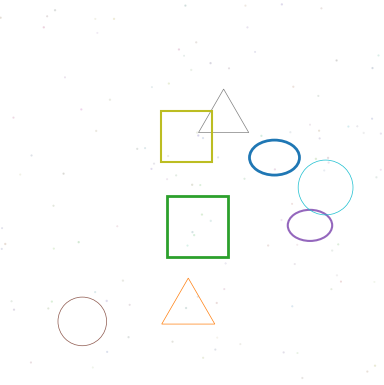[{"shape": "oval", "thickness": 2, "radius": 0.32, "center": [0.713, 0.591]}, {"shape": "triangle", "thickness": 0.5, "radius": 0.4, "center": [0.489, 0.198]}, {"shape": "square", "thickness": 2, "radius": 0.4, "center": [0.513, 0.412]}, {"shape": "oval", "thickness": 1.5, "radius": 0.29, "center": [0.805, 0.415]}, {"shape": "circle", "thickness": 0.5, "radius": 0.32, "center": [0.214, 0.165]}, {"shape": "triangle", "thickness": 0.5, "radius": 0.38, "center": [0.581, 0.693]}, {"shape": "square", "thickness": 1.5, "radius": 0.33, "center": [0.484, 0.645]}, {"shape": "circle", "thickness": 0.5, "radius": 0.36, "center": [0.846, 0.513]}]